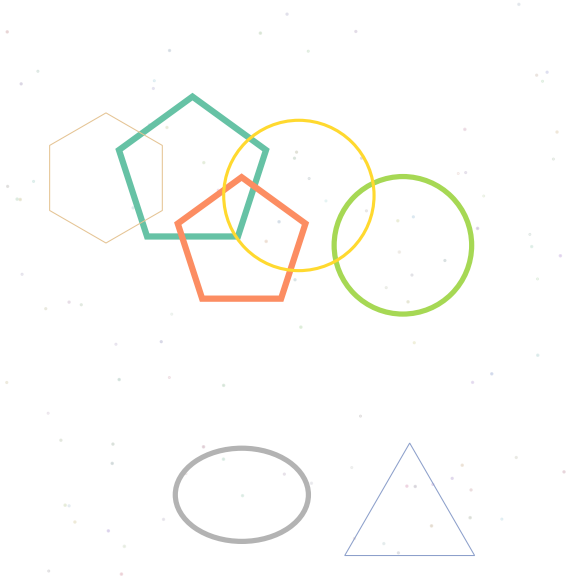[{"shape": "pentagon", "thickness": 3, "radius": 0.67, "center": [0.333, 0.698]}, {"shape": "pentagon", "thickness": 3, "radius": 0.58, "center": [0.418, 0.576]}, {"shape": "triangle", "thickness": 0.5, "radius": 0.65, "center": [0.709, 0.102]}, {"shape": "circle", "thickness": 2.5, "radius": 0.6, "center": [0.698, 0.574]}, {"shape": "circle", "thickness": 1.5, "radius": 0.65, "center": [0.518, 0.661]}, {"shape": "hexagon", "thickness": 0.5, "radius": 0.56, "center": [0.184, 0.691]}, {"shape": "oval", "thickness": 2.5, "radius": 0.58, "center": [0.419, 0.142]}]